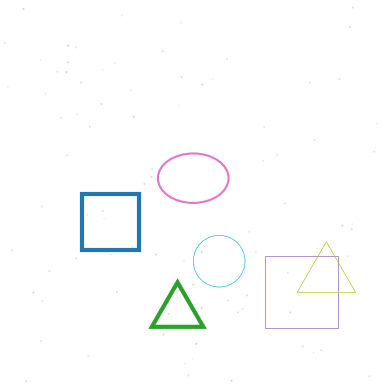[{"shape": "square", "thickness": 3, "radius": 0.37, "center": [0.287, 0.423]}, {"shape": "triangle", "thickness": 3, "radius": 0.39, "center": [0.461, 0.19]}, {"shape": "square", "thickness": 0.5, "radius": 0.47, "center": [0.782, 0.242]}, {"shape": "oval", "thickness": 1.5, "radius": 0.46, "center": [0.502, 0.537]}, {"shape": "triangle", "thickness": 0.5, "radius": 0.44, "center": [0.848, 0.285]}, {"shape": "circle", "thickness": 0.5, "radius": 0.34, "center": [0.569, 0.322]}]